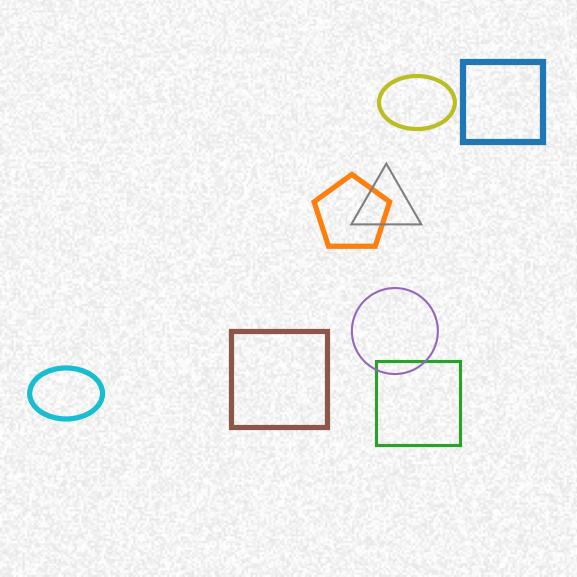[{"shape": "square", "thickness": 3, "radius": 0.34, "center": [0.871, 0.822]}, {"shape": "pentagon", "thickness": 2.5, "radius": 0.34, "center": [0.609, 0.628]}, {"shape": "square", "thickness": 1.5, "radius": 0.36, "center": [0.724, 0.302]}, {"shape": "circle", "thickness": 1, "radius": 0.37, "center": [0.684, 0.426]}, {"shape": "square", "thickness": 2.5, "radius": 0.42, "center": [0.482, 0.342]}, {"shape": "triangle", "thickness": 1, "radius": 0.35, "center": [0.669, 0.646]}, {"shape": "oval", "thickness": 2, "radius": 0.33, "center": [0.722, 0.822]}, {"shape": "oval", "thickness": 2.5, "radius": 0.32, "center": [0.114, 0.318]}]